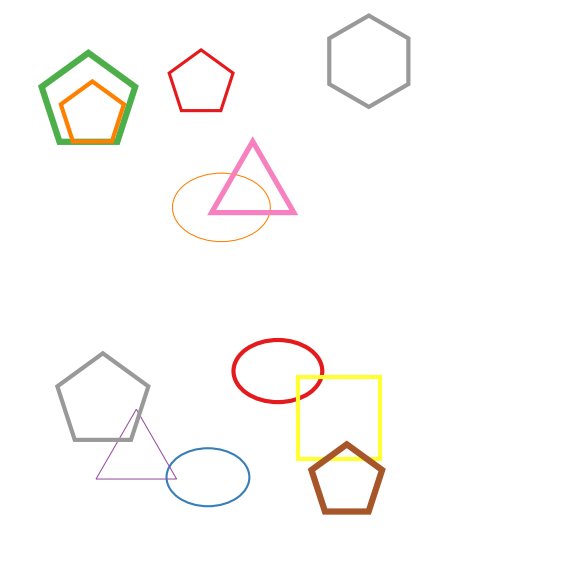[{"shape": "pentagon", "thickness": 1.5, "radius": 0.29, "center": [0.348, 0.855]}, {"shape": "oval", "thickness": 2, "radius": 0.38, "center": [0.481, 0.357]}, {"shape": "oval", "thickness": 1, "radius": 0.36, "center": [0.36, 0.173]}, {"shape": "pentagon", "thickness": 3, "radius": 0.43, "center": [0.153, 0.822]}, {"shape": "triangle", "thickness": 0.5, "radius": 0.4, "center": [0.236, 0.21]}, {"shape": "pentagon", "thickness": 2, "radius": 0.29, "center": [0.16, 0.801]}, {"shape": "oval", "thickness": 0.5, "radius": 0.42, "center": [0.383, 0.64]}, {"shape": "square", "thickness": 2, "radius": 0.35, "center": [0.587, 0.275]}, {"shape": "pentagon", "thickness": 3, "radius": 0.32, "center": [0.601, 0.165]}, {"shape": "triangle", "thickness": 2.5, "radius": 0.41, "center": [0.438, 0.672]}, {"shape": "pentagon", "thickness": 2, "radius": 0.41, "center": [0.178, 0.304]}, {"shape": "hexagon", "thickness": 2, "radius": 0.4, "center": [0.639, 0.893]}]